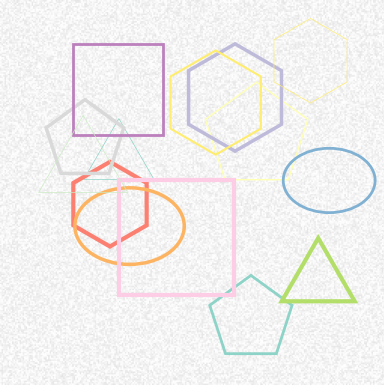[{"shape": "pentagon", "thickness": 2, "radius": 0.56, "center": [0.652, 0.172]}, {"shape": "triangle", "thickness": 0.5, "radius": 0.53, "center": [0.309, 0.586]}, {"shape": "pentagon", "thickness": 1, "radius": 0.7, "center": [0.667, 0.647]}, {"shape": "hexagon", "thickness": 2.5, "radius": 0.7, "center": [0.61, 0.747]}, {"shape": "hexagon", "thickness": 3, "radius": 0.55, "center": [0.286, 0.47]}, {"shape": "oval", "thickness": 2, "radius": 0.6, "center": [0.855, 0.531]}, {"shape": "oval", "thickness": 2.5, "radius": 0.71, "center": [0.337, 0.413]}, {"shape": "triangle", "thickness": 3, "radius": 0.55, "center": [0.826, 0.272]}, {"shape": "square", "thickness": 3, "radius": 0.75, "center": [0.458, 0.383]}, {"shape": "pentagon", "thickness": 2.5, "radius": 0.53, "center": [0.221, 0.635]}, {"shape": "square", "thickness": 2, "radius": 0.59, "center": [0.306, 0.767]}, {"shape": "triangle", "thickness": 0.5, "radius": 0.67, "center": [0.216, 0.567]}, {"shape": "hexagon", "thickness": 0.5, "radius": 0.55, "center": [0.807, 0.842]}, {"shape": "hexagon", "thickness": 1.5, "radius": 0.68, "center": [0.56, 0.734]}]